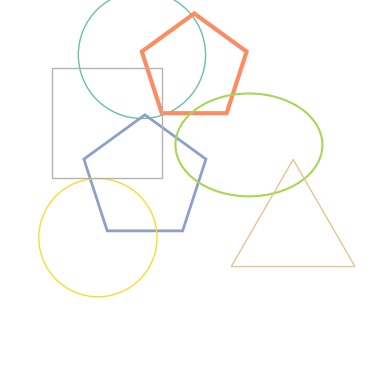[{"shape": "circle", "thickness": 1, "radius": 0.83, "center": [0.369, 0.858]}, {"shape": "pentagon", "thickness": 3, "radius": 0.72, "center": [0.504, 0.822]}, {"shape": "pentagon", "thickness": 2, "radius": 0.83, "center": [0.376, 0.535]}, {"shape": "oval", "thickness": 1.5, "radius": 0.95, "center": [0.647, 0.624]}, {"shape": "circle", "thickness": 1, "radius": 0.77, "center": [0.254, 0.383]}, {"shape": "triangle", "thickness": 1, "radius": 0.93, "center": [0.761, 0.4]}, {"shape": "square", "thickness": 1, "radius": 0.71, "center": [0.278, 0.681]}]